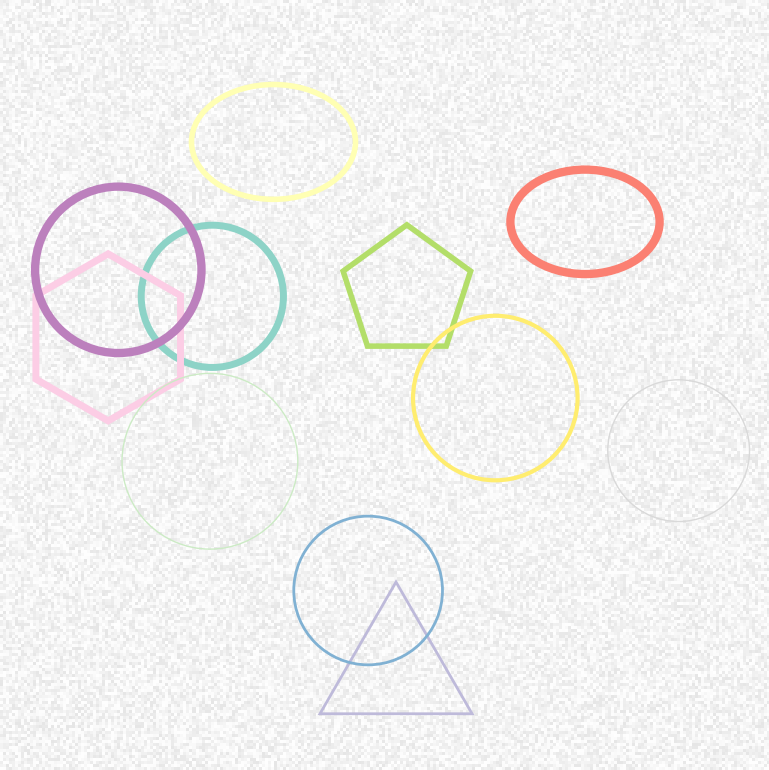[{"shape": "circle", "thickness": 2.5, "radius": 0.46, "center": [0.276, 0.615]}, {"shape": "oval", "thickness": 2, "radius": 0.53, "center": [0.355, 0.816]}, {"shape": "triangle", "thickness": 1, "radius": 0.57, "center": [0.514, 0.13]}, {"shape": "oval", "thickness": 3, "radius": 0.48, "center": [0.76, 0.712]}, {"shape": "circle", "thickness": 1, "radius": 0.48, "center": [0.478, 0.233]}, {"shape": "pentagon", "thickness": 2, "radius": 0.44, "center": [0.528, 0.621]}, {"shape": "hexagon", "thickness": 2.5, "radius": 0.54, "center": [0.141, 0.562]}, {"shape": "circle", "thickness": 0.5, "radius": 0.46, "center": [0.881, 0.415]}, {"shape": "circle", "thickness": 3, "radius": 0.54, "center": [0.154, 0.65]}, {"shape": "circle", "thickness": 0.5, "radius": 0.57, "center": [0.273, 0.401]}, {"shape": "circle", "thickness": 1.5, "radius": 0.53, "center": [0.643, 0.483]}]